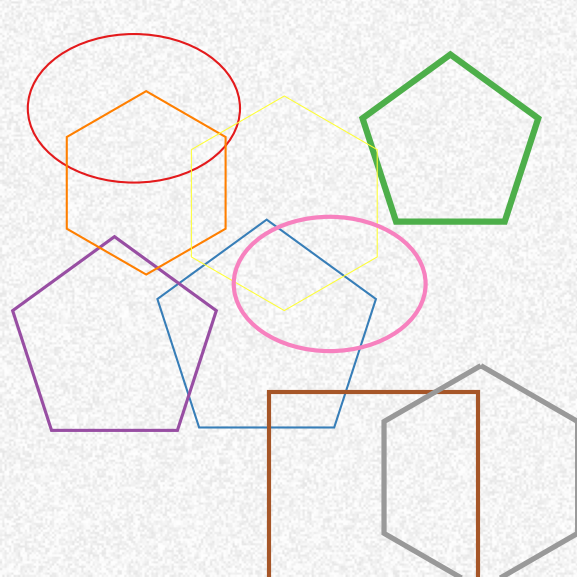[{"shape": "oval", "thickness": 1, "radius": 0.92, "center": [0.232, 0.812]}, {"shape": "pentagon", "thickness": 1, "radius": 0.99, "center": [0.462, 0.42]}, {"shape": "pentagon", "thickness": 3, "radius": 0.8, "center": [0.78, 0.745]}, {"shape": "pentagon", "thickness": 1.5, "radius": 0.93, "center": [0.198, 0.404]}, {"shape": "hexagon", "thickness": 1, "radius": 0.79, "center": [0.253, 0.683]}, {"shape": "hexagon", "thickness": 0.5, "radius": 0.93, "center": [0.492, 0.647]}, {"shape": "square", "thickness": 2, "radius": 0.9, "center": [0.646, 0.14]}, {"shape": "oval", "thickness": 2, "radius": 0.83, "center": [0.571, 0.507]}, {"shape": "hexagon", "thickness": 2.5, "radius": 0.97, "center": [0.833, 0.172]}]